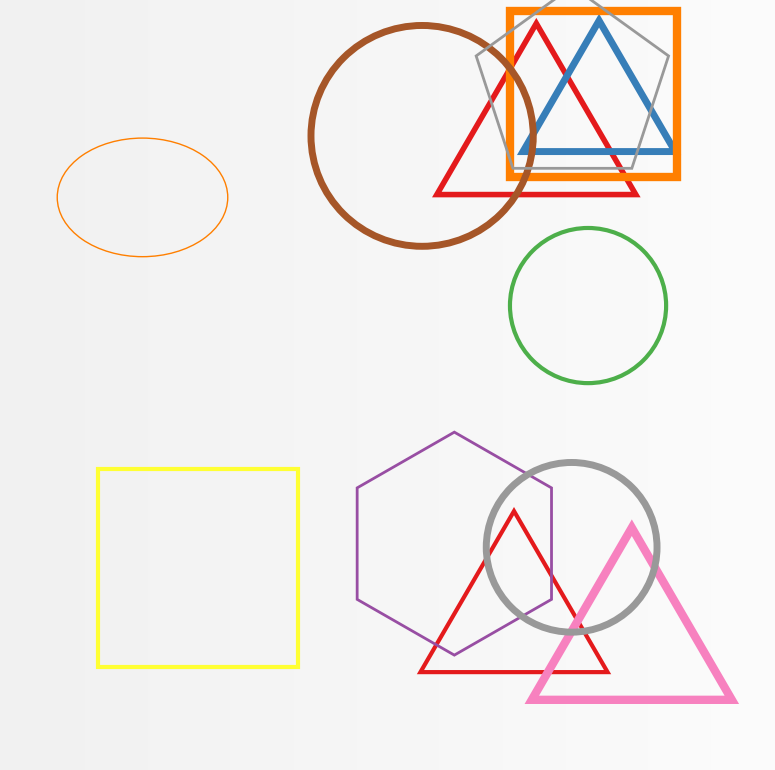[{"shape": "triangle", "thickness": 1.5, "radius": 0.7, "center": [0.663, 0.197]}, {"shape": "triangle", "thickness": 2, "radius": 0.74, "center": [0.692, 0.821]}, {"shape": "triangle", "thickness": 2.5, "radius": 0.57, "center": [0.773, 0.86]}, {"shape": "circle", "thickness": 1.5, "radius": 0.5, "center": [0.759, 0.603]}, {"shape": "hexagon", "thickness": 1, "radius": 0.72, "center": [0.586, 0.294]}, {"shape": "oval", "thickness": 0.5, "radius": 0.55, "center": [0.184, 0.744]}, {"shape": "square", "thickness": 3, "radius": 0.54, "center": [0.766, 0.878]}, {"shape": "square", "thickness": 1.5, "radius": 0.64, "center": [0.256, 0.262]}, {"shape": "circle", "thickness": 2.5, "radius": 0.72, "center": [0.545, 0.824]}, {"shape": "triangle", "thickness": 3, "radius": 0.75, "center": [0.815, 0.166]}, {"shape": "pentagon", "thickness": 1, "radius": 0.65, "center": [0.739, 0.887]}, {"shape": "circle", "thickness": 2.5, "radius": 0.55, "center": [0.738, 0.289]}]